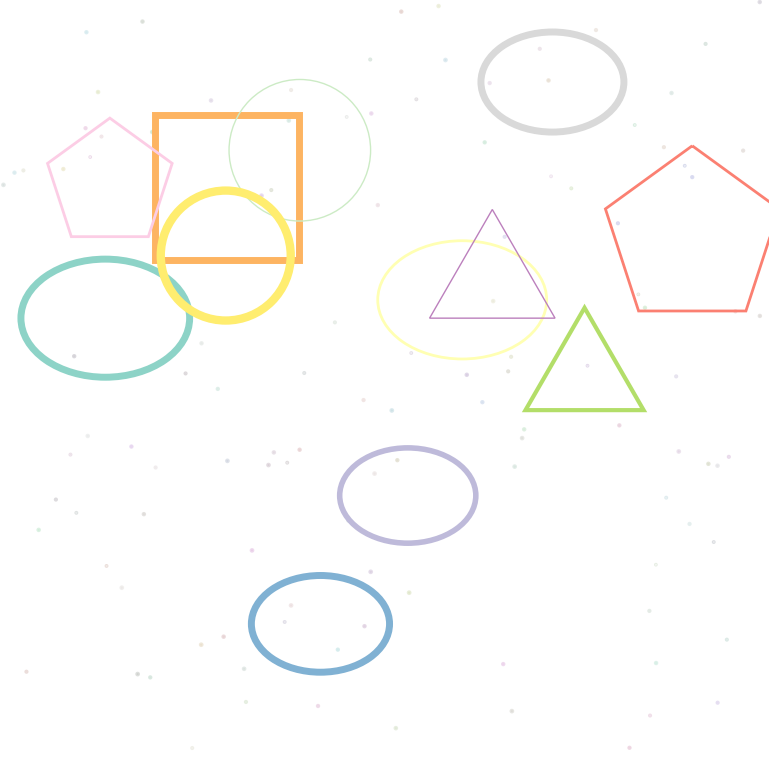[{"shape": "oval", "thickness": 2.5, "radius": 0.55, "center": [0.137, 0.587]}, {"shape": "oval", "thickness": 1, "radius": 0.55, "center": [0.6, 0.611]}, {"shape": "oval", "thickness": 2, "radius": 0.44, "center": [0.53, 0.356]}, {"shape": "pentagon", "thickness": 1, "radius": 0.59, "center": [0.899, 0.692]}, {"shape": "oval", "thickness": 2.5, "radius": 0.45, "center": [0.416, 0.19]}, {"shape": "square", "thickness": 2.5, "radius": 0.47, "center": [0.295, 0.757]}, {"shape": "triangle", "thickness": 1.5, "radius": 0.44, "center": [0.759, 0.512]}, {"shape": "pentagon", "thickness": 1, "radius": 0.43, "center": [0.143, 0.762]}, {"shape": "oval", "thickness": 2.5, "radius": 0.46, "center": [0.717, 0.893]}, {"shape": "triangle", "thickness": 0.5, "radius": 0.47, "center": [0.639, 0.634]}, {"shape": "circle", "thickness": 0.5, "radius": 0.46, "center": [0.389, 0.805]}, {"shape": "circle", "thickness": 3, "radius": 0.42, "center": [0.293, 0.668]}]